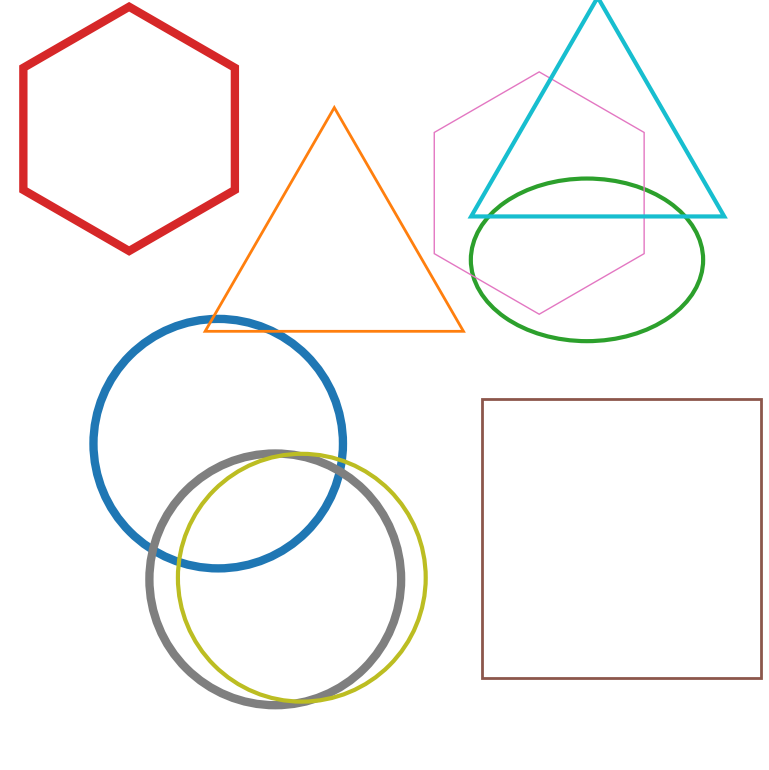[{"shape": "circle", "thickness": 3, "radius": 0.81, "center": [0.283, 0.424]}, {"shape": "triangle", "thickness": 1, "radius": 0.97, "center": [0.434, 0.667]}, {"shape": "oval", "thickness": 1.5, "radius": 0.75, "center": [0.762, 0.663]}, {"shape": "hexagon", "thickness": 3, "radius": 0.79, "center": [0.168, 0.833]}, {"shape": "square", "thickness": 1, "radius": 0.91, "center": [0.807, 0.301]}, {"shape": "hexagon", "thickness": 0.5, "radius": 0.79, "center": [0.7, 0.749]}, {"shape": "circle", "thickness": 3, "radius": 0.82, "center": [0.357, 0.248]}, {"shape": "circle", "thickness": 1.5, "radius": 0.8, "center": [0.392, 0.25]}, {"shape": "triangle", "thickness": 1.5, "radius": 0.95, "center": [0.776, 0.814]}]